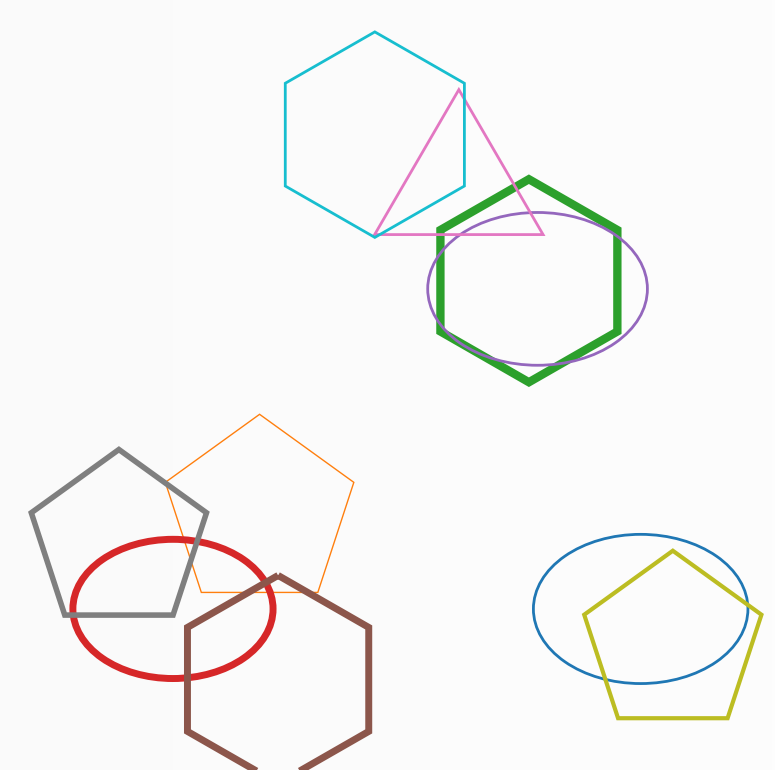[{"shape": "oval", "thickness": 1, "radius": 0.69, "center": [0.827, 0.209]}, {"shape": "pentagon", "thickness": 0.5, "radius": 0.64, "center": [0.335, 0.334]}, {"shape": "hexagon", "thickness": 3, "radius": 0.66, "center": [0.682, 0.635]}, {"shape": "oval", "thickness": 2.5, "radius": 0.65, "center": [0.223, 0.209]}, {"shape": "oval", "thickness": 1, "radius": 0.71, "center": [0.694, 0.625]}, {"shape": "hexagon", "thickness": 2.5, "radius": 0.68, "center": [0.359, 0.118]}, {"shape": "triangle", "thickness": 1, "radius": 0.63, "center": [0.592, 0.758]}, {"shape": "pentagon", "thickness": 2, "radius": 0.59, "center": [0.153, 0.297]}, {"shape": "pentagon", "thickness": 1.5, "radius": 0.6, "center": [0.868, 0.165]}, {"shape": "hexagon", "thickness": 1, "radius": 0.67, "center": [0.484, 0.825]}]